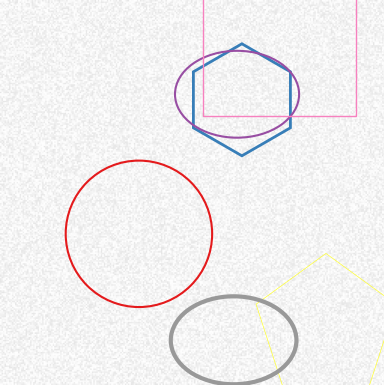[{"shape": "circle", "thickness": 1.5, "radius": 0.95, "center": [0.361, 0.393]}, {"shape": "hexagon", "thickness": 2, "radius": 0.73, "center": [0.628, 0.741]}, {"shape": "oval", "thickness": 1.5, "radius": 0.81, "center": [0.616, 0.755]}, {"shape": "pentagon", "thickness": 0.5, "radius": 0.95, "center": [0.847, 0.151]}, {"shape": "square", "thickness": 1, "radius": 0.99, "center": [0.725, 0.897]}, {"shape": "oval", "thickness": 3, "radius": 0.82, "center": [0.607, 0.116]}]